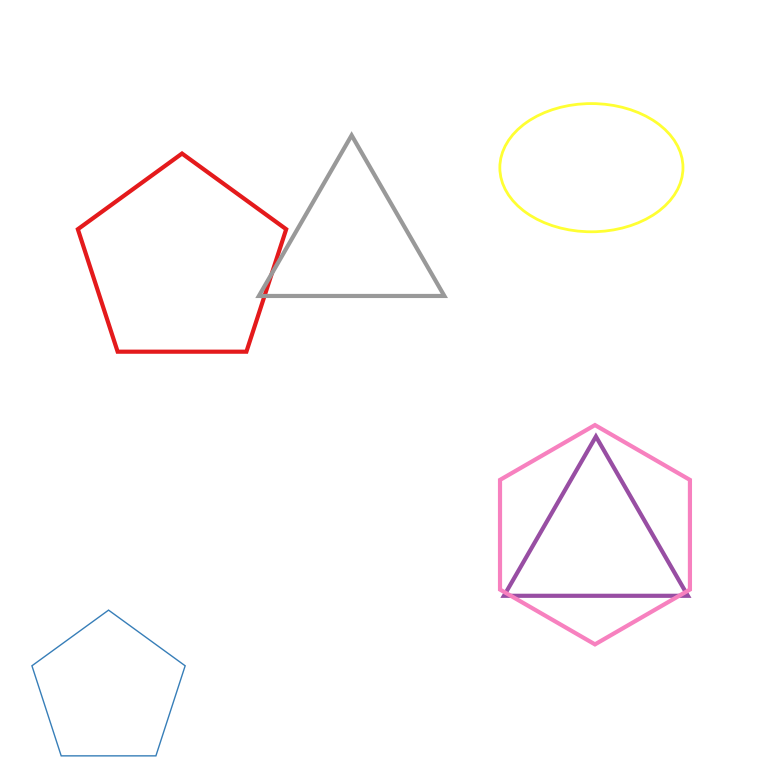[{"shape": "pentagon", "thickness": 1.5, "radius": 0.71, "center": [0.236, 0.658]}, {"shape": "pentagon", "thickness": 0.5, "radius": 0.52, "center": [0.141, 0.103]}, {"shape": "triangle", "thickness": 1.5, "radius": 0.69, "center": [0.774, 0.295]}, {"shape": "oval", "thickness": 1, "radius": 0.59, "center": [0.768, 0.782]}, {"shape": "hexagon", "thickness": 1.5, "radius": 0.71, "center": [0.773, 0.306]}, {"shape": "triangle", "thickness": 1.5, "radius": 0.7, "center": [0.457, 0.685]}]